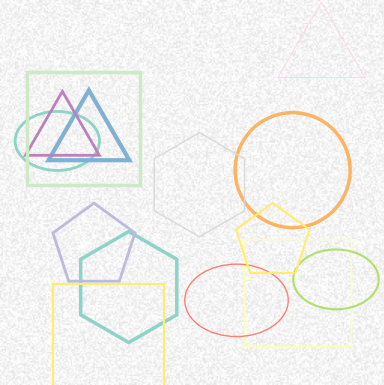[{"shape": "oval", "thickness": 2, "radius": 0.55, "center": [0.149, 0.634]}, {"shape": "hexagon", "thickness": 2.5, "radius": 0.72, "center": [0.334, 0.254]}, {"shape": "square", "thickness": 1, "radius": 0.7, "center": [0.774, 0.24]}, {"shape": "pentagon", "thickness": 2, "radius": 0.56, "center": [0.244, 0.36]}, {"shape": "oval", "thickness": 1, "radius": 0.67, "center": [0.614, 0.22]}, {"shape": "triangle", "thickness": 3, "radius": 0.61, "center": [0.231, 0.644]}, {"shape": "circle", "thickness": 2.5, "radius": 0.75, "center": [0.76, 0.558]}, {"shape": "oval", "thickness": 1.5, "radius": 0.55, "center": [0.873, 0.274]}, {"shape": "triangle", "thickness": 0.5, "radius": 0.65, "center": [0.835, 0.864]}, {"shape": "hexagon", "thickness": 1, "radius": 0.68, "center": [0.518, 0.52]}, {"shape": "triangle", "thickness": 2, "radius": 0.55, "center": [0.162, 0.652]}, {"shape": "square", "thickness": 2.5, "radius": 0.73, "center": [0.218, 0.667]}, {"shape": "pentagon", "thickness": 1.5, "radius": 0.5, "center": [0.708, 0.372]}, {"shape": "square", "thickness": 1.5, "radius": 0.72, "center": [0.282, 0.119]}]